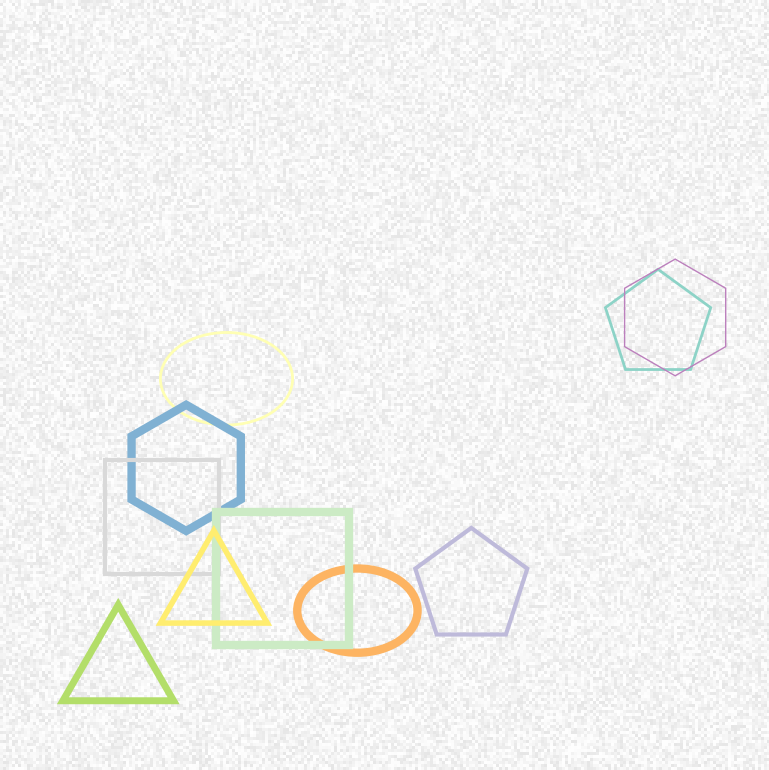[{"shape": "pentagon", "thickness": 1, "radius": 0.36, "center": [0.855, 0.578]}, {"shape": "oval", "thickness": 1, "radius": 0.43, "center": [0.294, 0.508]}, {"shape": "pentagon", "thickness": 1.5, "radius": 0.38, "center": [0.612, 0.238]}, {"shape": "hexagon", "thickness": 3, "radius": 0.41, "center": [0.242, 0.392]}, {"shape": "oval", "thickness": 3, "radius": 0.39, "center": [0.464, 0.207]}, {"shape": "triangle", "thickness": 2.5, "radius": 0.42, "center": [0.154, 0.131]}, {"shape": "square", "thickness": 1.5, "radius": 0.37, "center": [0.21, 0.329]}, {"shape": "hexagon", "thickness": 0.5, "radius": 0.38, "center": [0.877, 0.588]}, {"shape": "square", "thickness": 3, "radius": 0.43, "center": [0.366, 0.248]}, {"shape": "triangle", "thickness": 2, "radius": 0.4, "center": [0.278, 0.231]}]